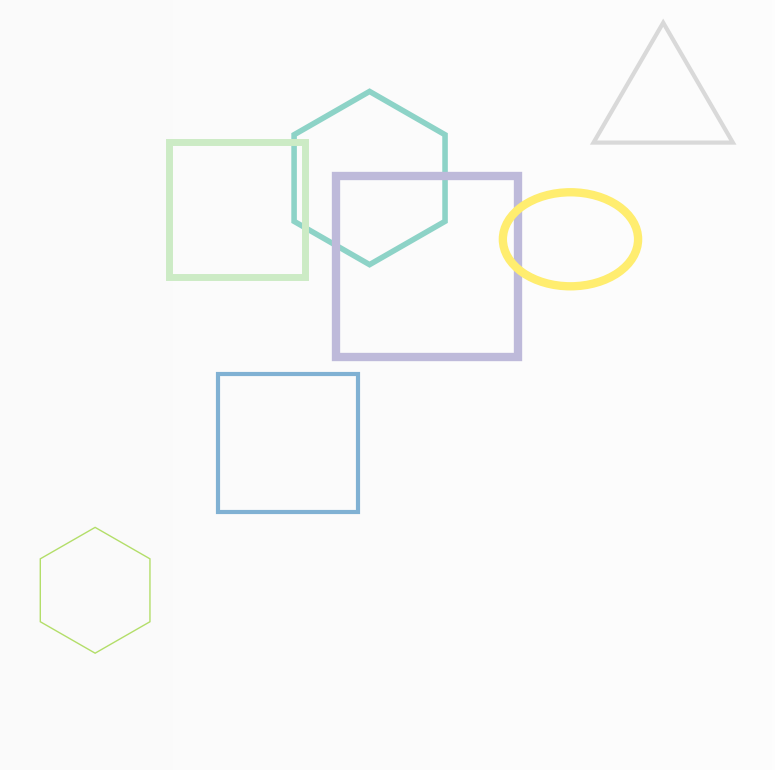[{"shape": "hexagon", "thickness": 2, "radius": 0.56, "center": [0.477, 0.769]}, {"shape": "square", "thickness": 3, "radius": 0.59, "center": [0.551, 0.654]}, {"shape": "square", "thickness": 1.5, "radius": 0.45, "center": [0.372, 0.425]}, {"shape": "hexagon", "thickness": 0.5, "radius": 0.41, "center": [0.123, 0.233]}, {"shape": "triangle", "thickness": 1.5, "radius": 0.52, "center": [0.856, 0.867]}, {"shape": "square", "thickness": 2.5, "radius": 0.44, "center": [0.306, 0.728]}, {"shape": "oval", "thickness": 3, "radius": 0.44, "center": [0.736, 0.689]}]